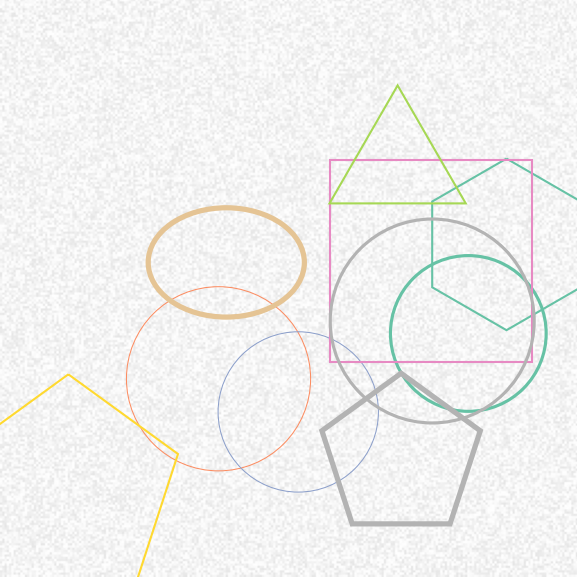[{"shape": "hexagon", "thickness": 1, "radius": 0.74, "center": [0.877, 0.576]}, {"shape": "circle", "thickness": 1.5, "radius": 0.67, "center": [0.811, 0.422]}, {"shape": "circle", "thickness": 0.5, "radius": 0.8, "center": [0.378, 0.343]}, {"shape": "circle", "thickness": 0.5, "radius": 0.69, "center": [0.516, 0.286]}, {"shape": "square", "thickness": 1, "radius": 0.87, "center": [0.747, 0.547]}, {"shape": "triangle", "thickness": 1, "radius": 0.68, "center": [0.689, 0.715]}, {"shape": "pentagon", "thickness": 1, "radius": 1.0, "center": [0.118, 0.151]}, {"shape": "oval", "thickness": 2.5, "radius": 0.68, "center": [0.392, 0.545]}, {"shape": "pentagon", "thickness": 2.5, "radius": 0.72, "center": [0.695, 0.209]}, {"shape": "circle", "thickness": 1.5, "radius": 0.88, "center": [0.748, 0.443]}]